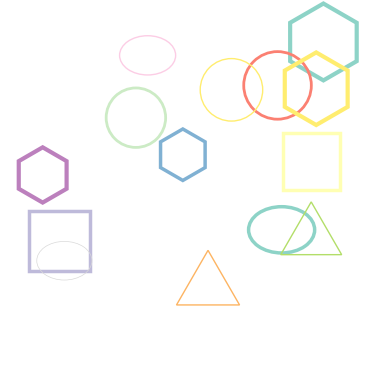[{"shape": "hexagon", "thickness": 3, "radius": 0.5, "center": [0.84, 0.891]}, {"shape": "oval", "thickness": 2.5, "radius": 0.43, "center": [0.731, 0.403]}, {"shape": "square", "thickness": 2.5, "radius": 0.37, "center": [0.81, 0.58]}, {"shape": "square", "thickness": 2.5, "radius": 0.39, "center": [0.154, 0.375]}, {"shape": "circle", "thickness": 2, "radius": 0.44, "center": [0.721, 0.778]}, {"shape": "hexagon", "thickness": 2.5, "radius": 0.33, "center": [0.475, 0.598]}, {"shape": "triangle", "thickness": 1, "radius": 0.47, "center": [0.54, 0.255]}, {"shape": "triangle", "thickness": 1, "radius": 0.46, "center": [0.808, 0.384]}, {"shape": "oval", "thickness": 1, "radius": 0.36, "center": [0.383, 0.856]}, {"shape": "oval", "thickness": 0.5, "radius": 0.36, "center": [0.167, 0.323]}, {"shape": "hexagon", "thickness": 3, "radius": 0.36, "center": [0.111, 0.546]}, {"shape": "circle", "thickness": 2, "radius": 0.39, "center": [0.353, 0.694]}, {"shape": "circle", "thickness": 1, "radius": 0.41, "center": [0.601, 0.767]}, {"shape": "hexagon", "thickness": 3, "radius": 0.47, "center": [0.821, 0.77]}]